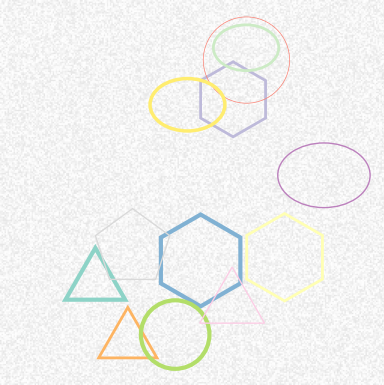[{"shape": "triangle", "thickness": 3, "radius": 0.45, "center": [0.248, 0.266]}, {"shape": "hexagon", "thickness": 2, "radius": 0.57, "center": [0.739, 0.332]}, {"shape": "hexagon", "thickness": 2, "radius": 0.49, "center": [0.605, 0.742]}, {"shape": "circle", "thickness": 0.5, "radius": 0.56, "center": [0.64, 0.844]}, {"shape": "hexagon", "thickness": 3, "radius": 0.6, "center": [0.521, 0.324]}, {"shape": "triangle", "thickness": 2, "radius": 0.44, "center": [0.332, 0.114]}, {"shape": "circle", "thickness": 3, "radius": 0.45, "center": [0.455, 0.131]}, {"shape": "triangle", "thickness": 1, "radius": 0.49, "center": [0.603, 0.209]}, {"shape": "pentagon", "thickness": 1, "radius": 0.51, "center": [0.344, 0.357]}, {"shape": "oval", "thickness": 1, "radius": 0.6, "center": [0.841, 0.545]}, {"shape": "oval", "thickness": 2, "radius": 0.42, "center": [0.639, 0.876]}, {"shape": "oval", "thickness": 2.5, "radius": 0.49, "center": [0.487, 0.728]}]